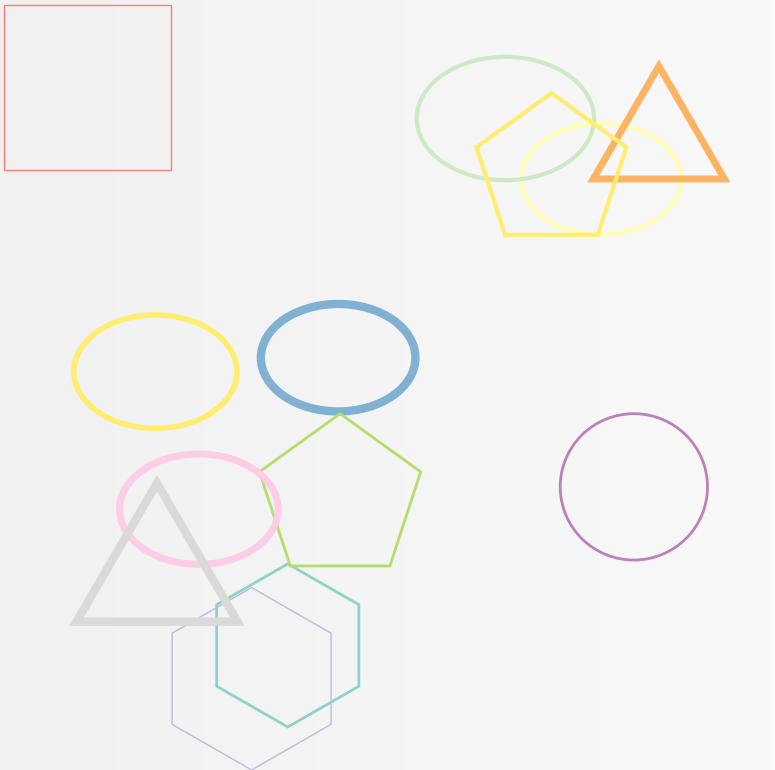[{"shape": "hexagon", "thickness": 1, "radius": 0.53, "center": [0.371, 0.162]}, {"shape": "oval", "thickness": 1.5, "radius": 0.52, "center": [0.776, 0.768]}, {"shape": "hexagon", "thickness": 0.5, "radius": 0.59, "center": [0.325, 0.118]}, {"shape": "square", "thickness": 0.5, "radius": 0.54, "center": [0.113, 0.886]}, {"shape": "oval", "thickness": 3, "radius": 0.5, "center": [0.436, 0.535]}, {"shape": "triangle", "thickness": 2.5, "radius": 0.49, "center": [0.85, 0.816]}, {"shape": "pentagon", "thickness": 1, "radius": 0.55, "center": [0.439, 0.353]}, {"shape": "oval", "thickness": 2.5, "radius": 0.51, "center": [0.257, 0.339]}, {"shape": "triangle", "thickness": 3, "radius": 0.6, "center": [0.203, 0.253]}, {"shape": "circle", "thickness": 1, "radius": 0.48, "center": [0.818, 0.368]}, {"shape": "oval", "thickness": 1.5, "radius": 0.57, "center": [0.652, 0.846]}, {"shape": "pentagon", "thickness": 1.5, "radius": 0.51, "center": [0.712, 0.777]}, {"shape": "oval", "thickness": 2, "radius": 0.53, "center": [0.2, 0.517]}]